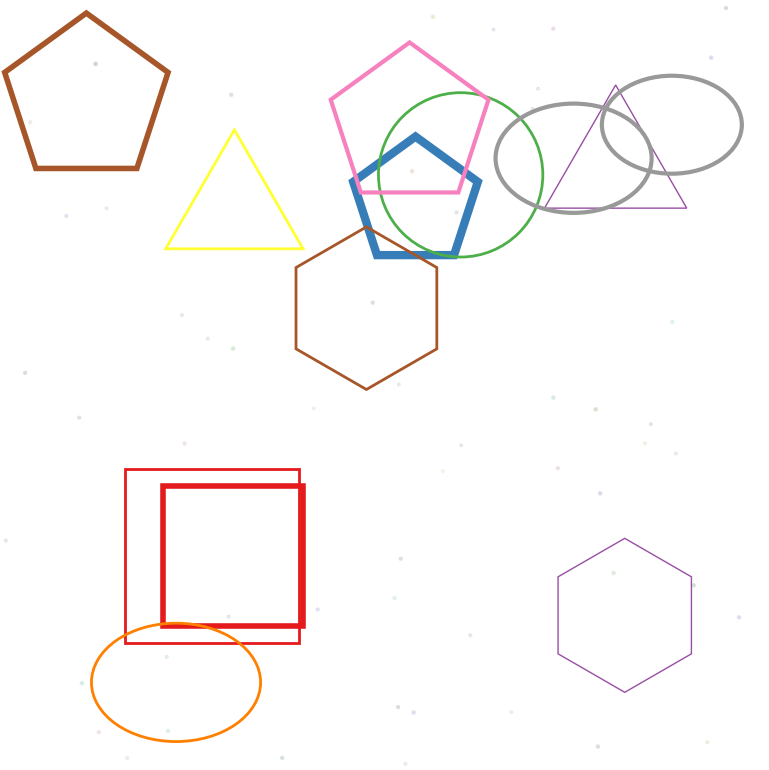[{"shape": "square", "thickness": 2, "radius": 0.45, "center": [0.303, 0.278]}, {"shape": "square", "thickness": 1, "radius": 0.56, "center": [0.276, 0.278]}, {"shape": "pentagon", "thickness": 3, "radius": 0.43, "center": [0.54, 0.738]}, {"shape": "circle", "thickness": 1, "radius": 0.53, "center": [0.598, 0.773]}, {"shape": "hexagon", "thickness": 0.5, "radius": 0.5, "center": [0.811, 0.201]}, {"shape": "triangle", "thickness": 0.5, "radius": 0.53, "center": [0.8, 0.783]}, {"shape": "oval", "thickness": 1, "radius": 0.55, "center": [0.229, 0.114]}, {"shape": "triangle", "thickness": 1, "radius": 0.52, "center": [0.304, 0.728]}, {"shape": "pentagon", "thickness": 2, "radius": 0.56, "center": [0.112, 0.871]}, {"shape": "hexagon", "thickness": 1, "radius": 0.53, "center": [0.476, 0.6]}, {"shape": "pentagon", "thickness": 1.5, "radius": 0.54, "center": [0.532, 0.837]}, {"shape": "oval", "thickness": 1.5, "radius": 0.45, "center": [0.873, 0.838]}, {"shape": "oval", "thickness": 1.5, "radius": 0.51, "center": [0.745, 0.795]}]